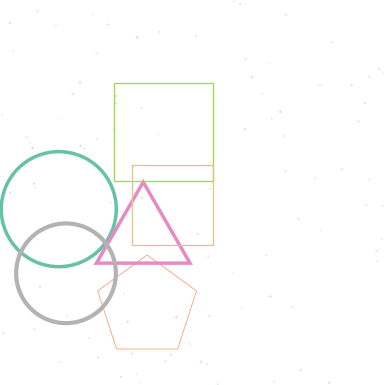[{"shape": "circle", "thickness": 2.5, "radius": 0.75, "center": [0.153, 0.457]}, {"shape": "pentagon", "thickness": 0.5, "radius": 0.67, "center": [0.382, 0.203]}, {"shape": "triangle", "thickness": 2.5, "radius": 0.7, "center": [0.372, 0.387]}, {"shape": "square", "thickness": 1, "radius": 0.64, "center": [0.425, 0.657]}, {"shape": "square", "thickness": 1, "radius": 0.52, "center": [0.448, 0.468]}, {"shape": "circle", "thickness": 3, "radius": 0.65, "center": [0.171, 0.29]}]